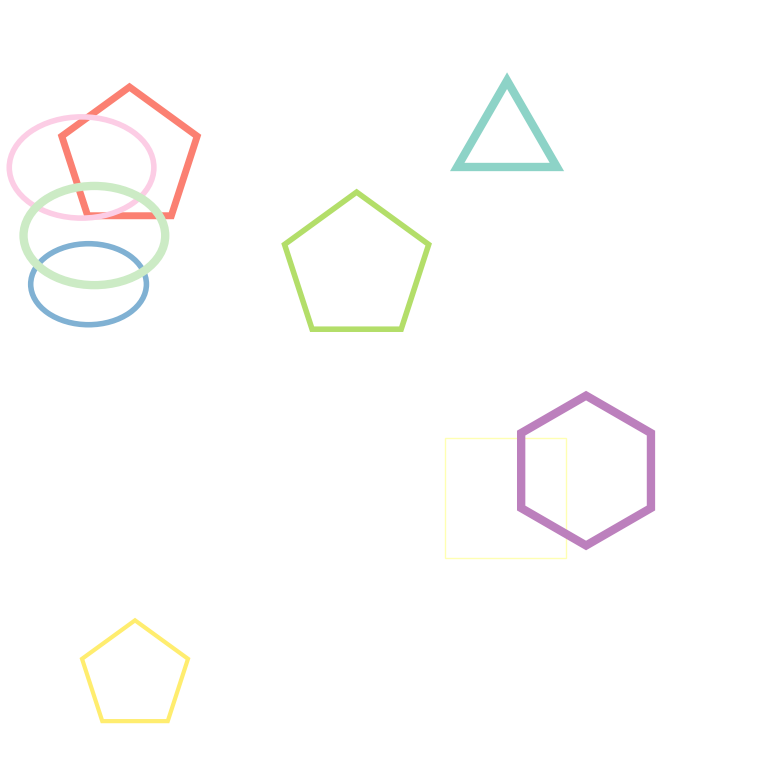[{"shape": "triangle", "thickness": 3, "radius": 0.37, "center": [0.659, 0.82]}, {"shape": "square", "thickness": 0.5, "radius": 0.39, "center": [0.656, 0.353]}, {"shape": "pentagon", "thickness": 2.5, "radius": 0.46, "center": [0.168, 0.795]}, {"shape": "oval", "thickness": 2, "radius": 0.38, "center": [0.115, 0.631]}, {"shape": "pentagon", "thickness": 2, "radius": 0.49, "center": [0.463, 0.652]}, {"shape": "oval", "thickness": 2, "radius": 0.47, "center": [0.106, 0.782]}, {"shape": "hexagon", "thickness": 3, "radius": 0.49, "center": [0.761, 0.389]}, {"shape": "oval", "thickness": 3, "radius": 0.46, "center": [0.123, 0.694]}, {"shape": "pentagon", "thickness": 1.5, "radius": 0.36, "center": [0.175, 0.122]}]